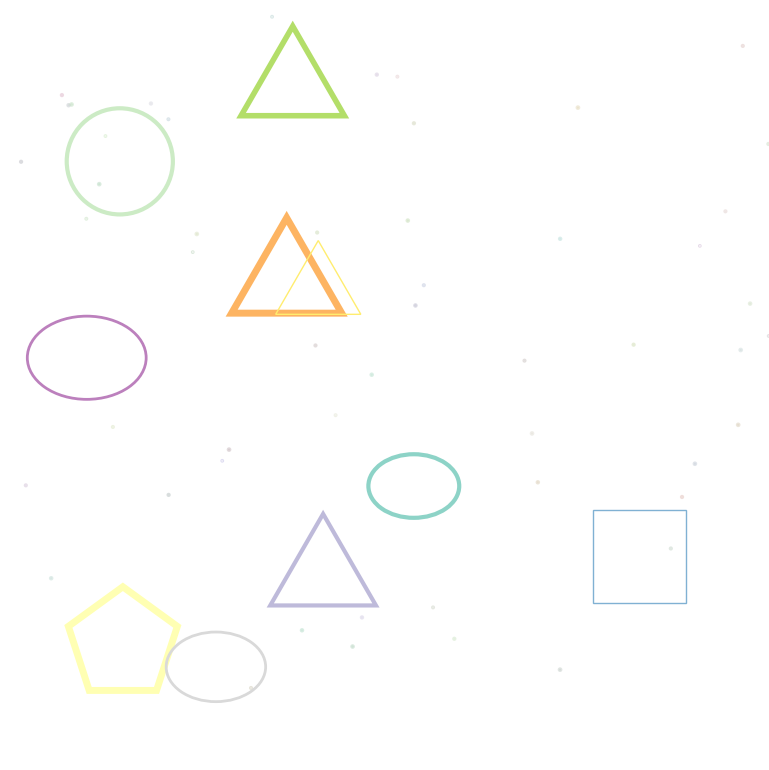[{"shape": "oval", "thickness": 1.5, "radius": 0.29, "center": [0.537, 0.369]}, {"shape": "pentagon", "thickness": 2.5, "radius": 0.37, "center": [0.16, 0.164]}, {"shape": "triangle", "thickness": 1.5, "radius": 0.4, "center": [0.42, 0.253]}, {"shape": "square", "thickness": 0.5, "radius": 0.3, "center": [0.83, 0.277]}, {"shape": "triangle", "thickness": 2.5, "radius": 0.41, "center": [0.372, 0.635]}, {"shape": "triangle", "thickness": 2, "radius": 0.39, "center": [0.38, 0.888]}, {"shape": "oval", "thickness": 1, "radius": 0.32, "center": [0.28, 0.134]}, {"shape": "oval", "thickness": 1, "radius": 0.39, "center": [0.113, 0.535]}, {"shape": "circle", "thickness": 1.5, "radius": 0.34, "center": [0.156, 0.79]}, {"shape": "triangle", "thickness": 0.5, "radius": 0.32, "center": [0.413, 0.624]}]